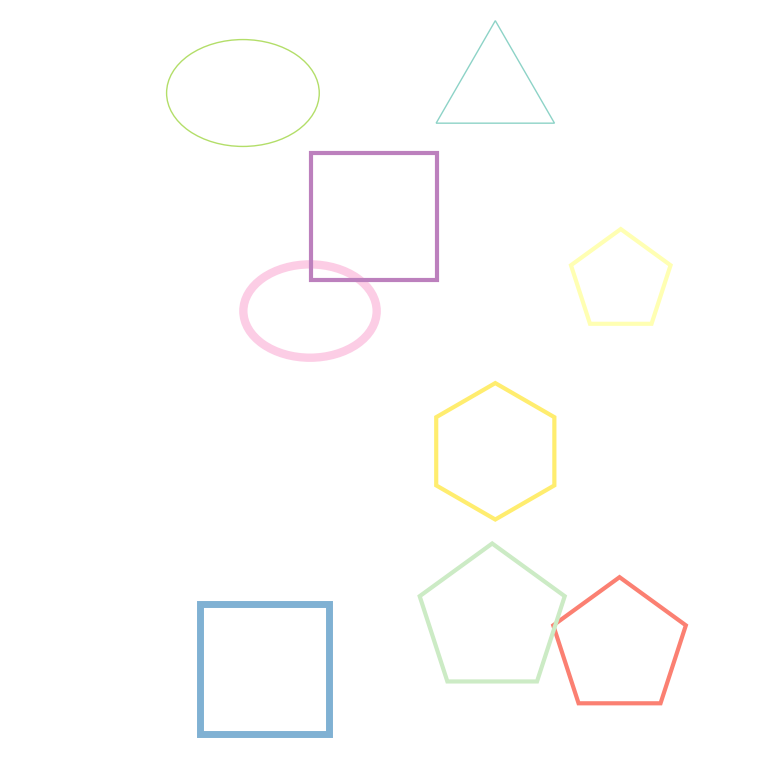[{"shape": "triangle", "thickness": 0.5, "radius": 0.44, "center": [0.643, 0.884]}, {"shape": "pentagon", "thickness": 1.5, "radius": 0.34, "center": [0.806, 0.635]}, {"shape": "pentagon", "thickness": 1.5, "radius": 0.45, "center": [0.805, 0.16]}, {"shape": "square", "thickness": 2.5, "radius": 0.42, "center": [0.343, 0.131]}, {"shape": "oval", "thickness": 0.5, "radius": 0.5, "center": [0.315, 0.879]}, {"shape": "oval", "thickness": 3, "radius": 0.43, "center": [0.403, 0.596]}, {"shape": "square", "thickness": 1.5, "radius": 0.41, "center": [0.486, 0.719]}, {"shape": "pentagon", "thickness": 1.5, "radius": 0.5, "center": [0.639, 0.195]}, {"shape": "hexagon", "thickness": 1.5, "radius": 0.44, "center": [0.643, 0.414]}]